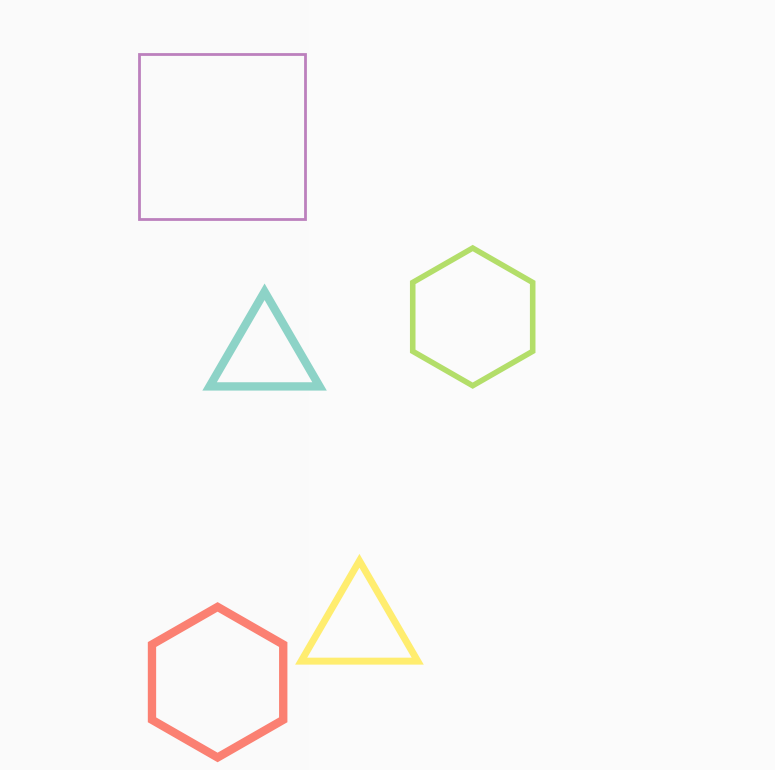[{"shape": "triangle", "thickness": 3, "radius": 0.41, "center": [0.341, 0.539]}, {"shape": "hexagon", "thickness": 3, "radius": 0.49, "center": [0.281, 0.114]}, {"shape": "hexagon", "thickness": 2, "radius": 0.45, "center": [0.61, 0.588]}, {"shape": "square", "thickness": 1, "radius": 0.53, "center": [0.286, 0.823]}, {"shape": "triangle", "thickness": 2.5, "radius": 0.43, "center": [0.464, 0.185]}]